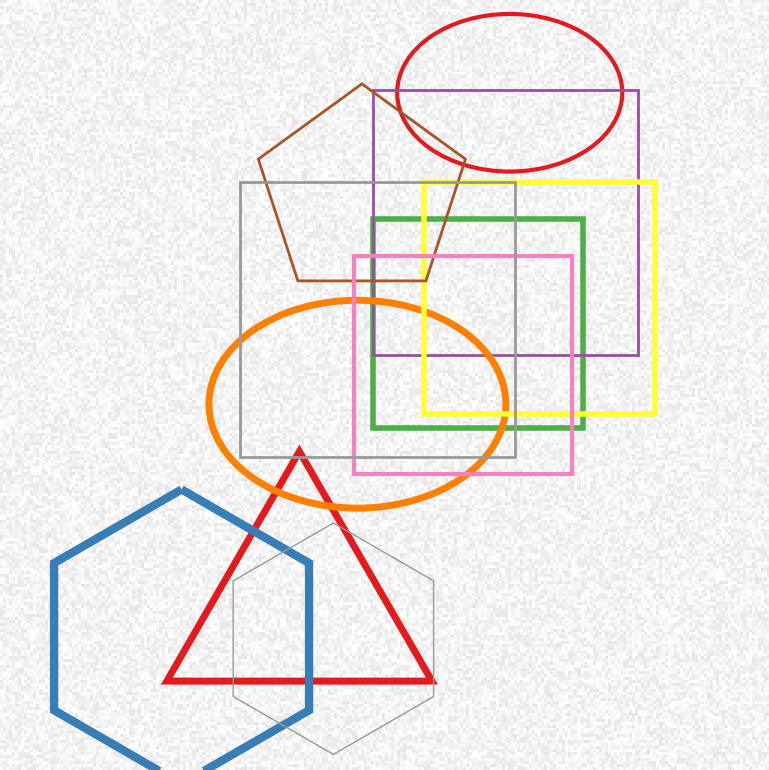[{"shape": "triangle", "thickness": 2.5, "radius": 0.99, "center": [0.389, 0.215]}, {"shape": "oval", "thickness": 1.5, "radius": 0.73, "center": [0.662, 0.88]}, {"shape": "hexagon", "thickness": 3, "radius": 0.96, "center": [0.236, 0.173]}, {"shape": "square", "thickness": 2, "radius": 0.68, "center": [0.621, 0.58]}, {"shape": "square", "thickness": 1, "radius": 0.86, "center": [0.657, 0.711]}, {"shape": "oval", "thickness": 2.5, "radius": 0.96, "center": [0.464, 0.475]}, {"shape": "square", "thickness": 2, "radius": 0.75, "center": [0.701, 0.613]}, {"shape": "pentagon", "thickness": 1, "radius": 0.71, "center": [0.47, 0.75]}, {"shape": "square", "thickness": 1.5, "radius": 0.71, "center": [0.602, 0.526]}, {"shape": "hexagon", "thickness": 0.5, "radius": 0.75, "center": [0.433, 0.171]}, {"shape": "square", "thickness": 1, "radius": 0.89, "center": [0.49, 0.585]}]